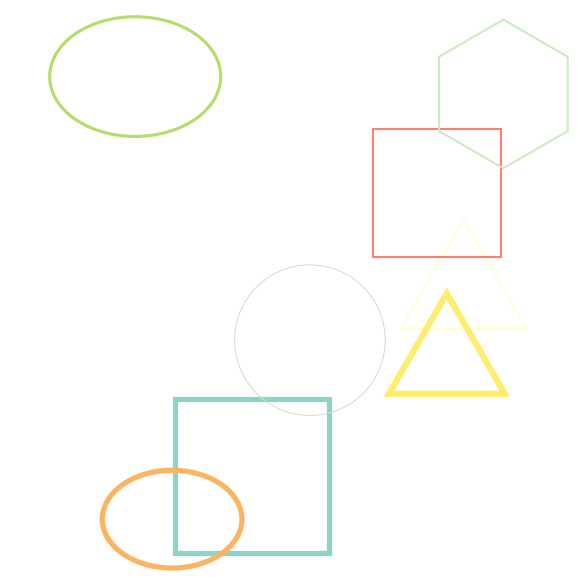[{"shape": "square", "thickness": 2.5, "radius": 0.67, "center": [0.437, 0.174]}, {"shape": "triangle", "thickness": 0.5, "radius": 0.63, "center": [0.803, 0.493]}, {"shape": "square", "thickness": 1, "radius": 0.55, "center": [0.756, 0.666]}, {"shape": "oval", "thickness": 2.5, "radius": 0.6, "center": [0.298, 0.1]}, {"shape": "oval", "thickness": 1.5, "radius": 0.74, "center": [0.234, 0.867]}, {"shape": "circle", "thickness": 0.5, "radius": 0.65, "center": [0.537, 0.41]}, {"shape": "hexagon", "thickness": 1, "radius": 0.64, "center": [0.872, 0.836]}, {"shape": "triangle", "thickness": 3, "radius": 0.58, "center": [0.774, 0.375]}]